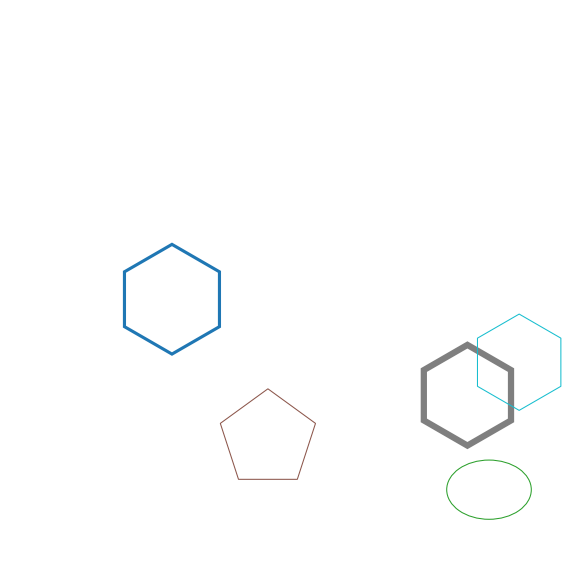[{"shape": "hexagon", "thickness": 1.5, "radius": 0.47, "center": [0.298, 0.481]}, {"shape": "oval", "thickness": 0.5, "radius": 0.37, "center": [0.847, 0.151]}, {"shape": "pentagon", "thickness": 0.5, "radius": 0.43, "center": [0.464, 0.239]}, {"shape": "hexagon", "thickness": 3, "radius": 0.44, "center": [0.809, 0.315]}, {"shape": "hexagon", "thickness": 0.5, "radius": 0.42, "center": [0.899, 0.372]}]